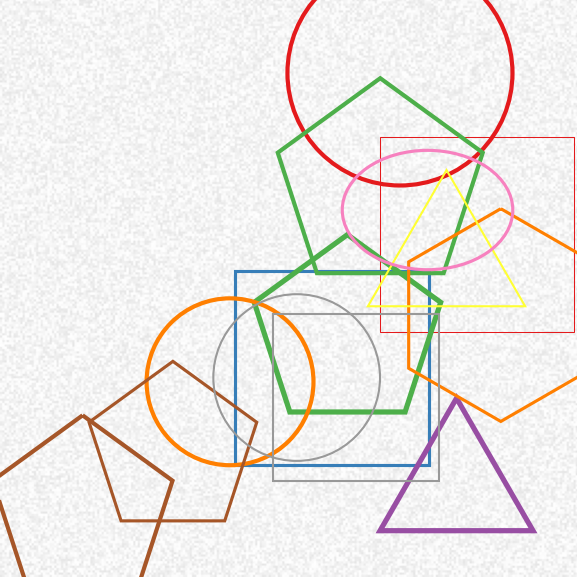[{"shape": "square", "thickness": 0.5, "radius": 0.84, "center": [0.826, 0.593]}, {"shape": "circle", "thickness": 2, "radius": 0.97, "center": [0.693, 0.873]}, {"shape": "square", "thickness": 1.5, "radius": 0.84, "center": [0.575, 0.362]}, {"shape": "pentagon", "thickness": 2.5, "radius": 0.85, "center": [0.602, 0.423]}, {"shape": "pentagon", "thickness": 2, "radius": 0.93, "center": [0.658, 0.677]}, {"shape": "triangle", "thickness": 2.5, "radius": 0.76, "center": [0.791, 0.157]}, {"shape": "hexagon", "thickness": 1.5, "radius": 0.92, "center": [0.867, 0.454]}, {"shape": "circle", "thickness": 2, "radius": 0.72, "center": [0.398, 0.338]}, {"shape": "triangle", "thickness": 1, "radius": 0.79, "center": [0.773, 0.547]}, {"shape": "pentagon", "thickness": 2, "radius": 0.82, "center": [0.143, 0.116]}, {"shape": "pentagon", "thickness": 1.5, "radius": 0.76, "center": [0.299, 0.221]}, {"shape": "oval", "thickness": 1.5, "radius": 0.74, "center": [0.74, 0.635]}, {"shape": "circle", "thickness": 1, "radius": 0.72, "center": [0.514, 0.345]}, {"shape": "square", "thickness": 1, "radius": 0.72, "center": [0.617, 0.311]}]